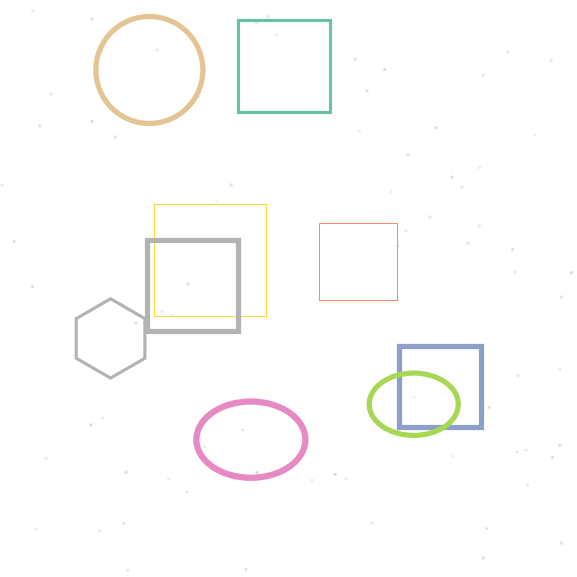[{"shape": "square", "thickness": 1.5, "radius": 0.4, "center": [0.492, 0.885]}, {"shape": "square", "thickness": 0.5, "radius": 0.34, "center": [0.62, 0.546]}, {"shape": "square", "thickness": 2.5, "radius": 0.35, "center": [0.762, 0.33]}, {"shape": "oval", "thickness": 3, "radius": 0.47, "center": [0.434, 0.238]}, {"shape": "oval", "thickness": 2.5, "radius": 0.39, "center": [0.716, 0.299]}, {"shape": "square", "thickness": 0.5, "radius": 0.48, "center": [0.363, 0.549]}, {"shape": "circle", "thickness": 2.5, "radius": 0.46, "center": [0.259, 0.878]}, {"shape": "hexagon", "thickness": 1.5, "radius": 0.34, "center": [0.191, 0.413]}, {"shape": "square", "thickness": 2.5, "radius": 0.39, "center": [0.334, 0.506]}]